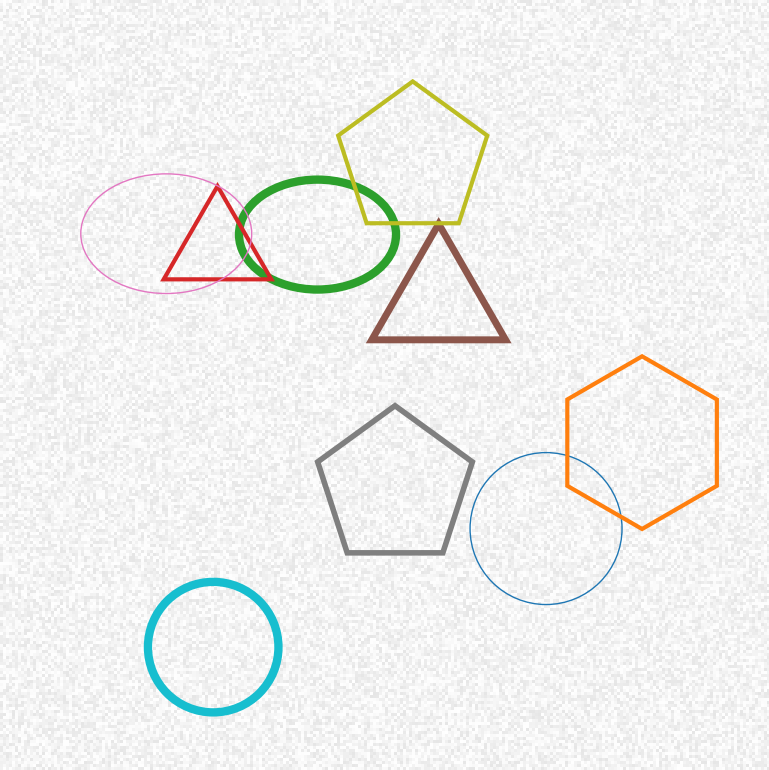[{"shape": "circle", "thickness": 0.5, "radius": 0.49, "center": [0.709, 0.314]}, {"shape": "hexagon", "thickness": 1.5, "radius": 0.56, "center": [0.834, 0.425]}, {"shape": "oval", "thickness": 3, "radius": 0.51, "center": [0.412, 0.695]}, {"shape": "triangle", "thickness": 1.5, "radius": 0.4, "center": [0.282, 0.678]}, {"shape": "triangle", "thickness": 2.5, "radius": 0.5, "center": [0.57, 0.609]}, {"shape": "oval", "thickness": 0.5, "radius": 0.55, "center": [0.216, 0.697]}, {"shape": "pentagon", "thickness": 2, "radius": 0.53, "center": [0.513, 0.367]}, {"shape": "pentagon", "thickness": 1.5, "radius": 0.51, "center": [0.536, 0.792]}, {"shape": "circle", "thickness": 3, "radius": 0.42, "center": [0.277, 0.16]}]